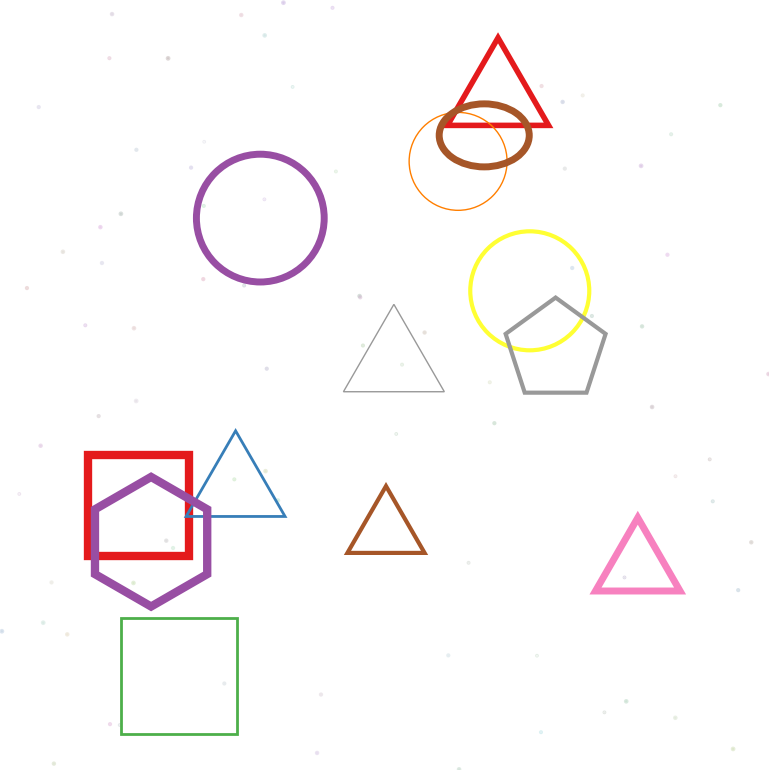[{"shape": "square", "thickness": 3, "radius": 0.33, "center": [0.18, 0.344]}, {"shape": "triangle", "thickness": 2, "radius": 0.38, "center": [0.647, 0.875]}, {"shape": "triangle", "thickness": 1, "radius": 0.37, "center": [0.306, 0.366]}, {"shape": "square", "thickness": 1, "radius": 0.38, "center": [0.232, 0.122]}, {"shape": "circle", "thickness": 2.5, "radius": 0.41, "center": [0.338, 0.717]}, {"shape": "hexagon", "thickness": 3, "radius": 0.42, "center": [0.196, 0.296]}, {"shape": "circle", "thickness": 0.5, "radius": 0.32, "center": [0.595, 0.79]}, {"shape": "circle", "thickness": 1.5, "radius": 0.39, "center": [0.688, 0.622]}, {"shape": "triangle", "thickness": 1.5, "radius": 0.29, "center": [0.501, 0.311]}, {"shape": "oval", "thickness": 2.5, "radius": 0.29, "center": [0.629, 0.824]}, {"shape": "triangle", "thickness": 2.5, "radius": 0.32, "center": [0.828, 0.264]}, {"shape": "triangle", "thickness": 0.5, "radius": 0.38, "center": [0.512, 0.529]}, {"shape": "pentagon", "thickness": 1.5, "radius": 0.34, "center": [0.722, 0.545]}]